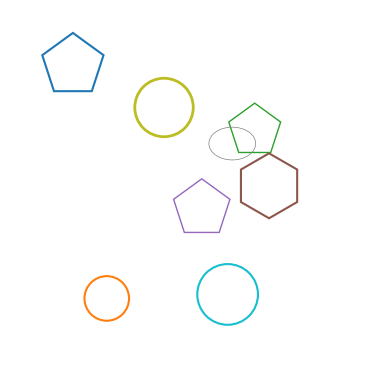[{"shape": "pentagon", "thickness": 1.5, "radius": 0.42, "center": [0.189, 0.831]}, {"shape": "circle", "thickness": 1.5, "radius": 0.29, "center": [0.277, 0.225]}, {"shape": "pentagon", "thickness": 1, "radius": 0.35, "center": [0.662, 0.661]}, {"shape": "pentagon", "thickness": 1, "radius": 0.38, "center": [0.524, 0.459]}, {"shape": "hexagon", "thickness": 1.5, "radius": 0.42, "center": [0.699, 0.517]}, {"shape": "oval", "thickness": 0.5, "radius": 0.3, "center": [0.603, 0.627]}, {"shape": "circle", "thickness": 2, "radius": 0.38, "center": [0.426, 0.721]}, {"shape": "circle", "thickness": 1.5, "radius": 0.39, "center": [0.591, 0.235]}]